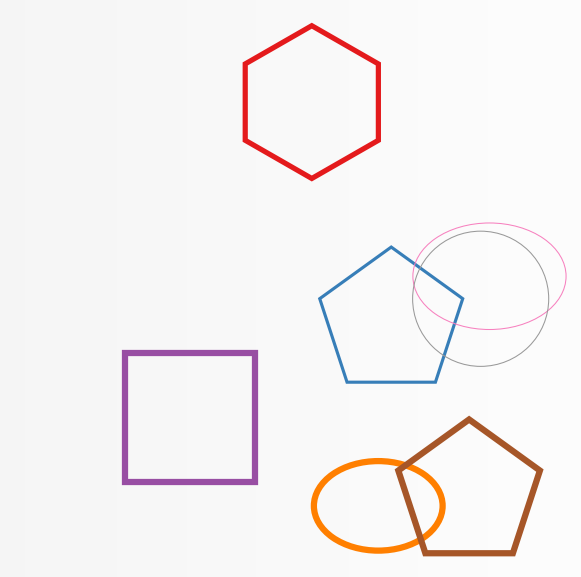[{"shape": "hexagon", "thickness": 2.5, "radius": 0.66, "center": [0.536, 0.822]}, {"shape": "pentagon", "thickness": 1.5, "radius": 0.65, "center": [0.673, 0.442]}, {"shape": "square", "thickness": 3, "radius": 0.56, "center": [0.327, 0.277]}, {"shape": "oval", "thickness": 3, "radius": 0.55, "center": [0.651, 0.123]}, {"shape": "pentagon", "thickness": 3, "radius": 0.64, "center": [0.807, 0.145]}, {"shape": "oval", "thickness": 0.5, "radius": 0.66, "center": [0.842, 0.521]}, {"shape": "circle", "thickness": 0.5, "radius": 0.59, "center": [0.827, 0.482]}]